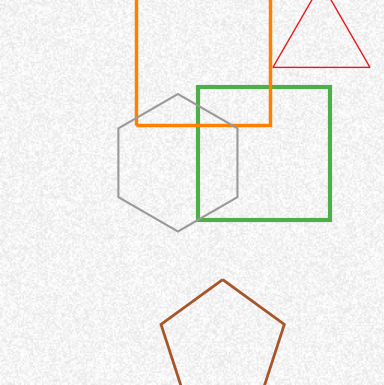[{"shape": "triangle", "thickness": 1, "radius": 0.73, "center": [0.835, 0.898]}, {"shape": "square", "thickness": 3, "radius": 0.86, "center": [0.687, 0.601]}, {"shape": "square", "thickness": 2.5, "radius": 0.88, "center": [0.527, 0.851]}, {"shape": "pentagon", "thickness": 2, "radius": 0.84, "center": [0.578, 0.105]}, {"shape": "hexagon", "thickness": 1.5, "radius": 0.89, "center": [0.462, 0.577]}]